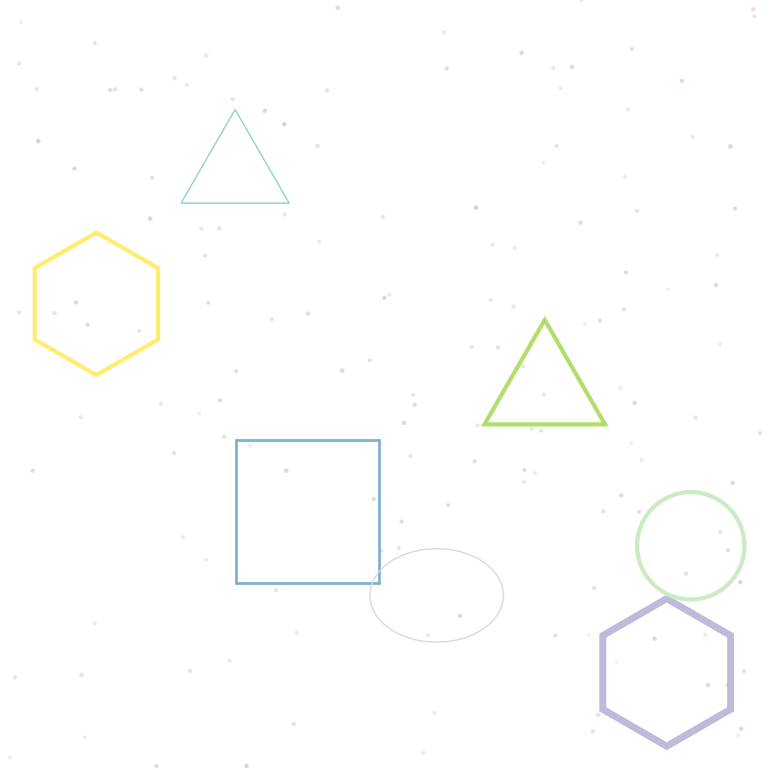[{"shape": "triangle", "thickness": 0.5, "radius": 0.41, "center": [0.305, 0.777]}, {"shape": "hexagon", "thickness": 2.5, "radius": 0.48, "center": [0.866, 0.127]}, {"shape": "square", "thickness": 1, "radius": 0.47, "center": [0.399, 0.335]}, {"shape": "triangle", "thickness": 1.5, "radius": 0.45, "center": [0.707, 0.494]}, {"shape": "oval", "thickness": 0.5, "radius": 0.43, "center": [0.567, 0.227]}, {"shape": "circle", "thickness": 1.5, "radius": 0.35, "center": [0.897, 0.291]}, {"shape": "hexagon", "thickness": 1.5, "radius": 0.46, "center": [0.125, 0.605]}]